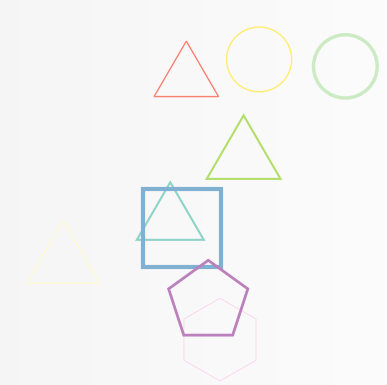[{"shape": "triangle", "thickness": 1.5, "radius": 0.5, "center": [0.439, 0.427]}, {"shape": "triangle", "thickness": 0.5, "radius": 0.54, "center": [0.163, 0.319]}, {"shape": "triangle", "thickness": 1, "radius": 0.48, "center": [0.481, 0.797]}, {"shape": "square", "thickness": 3, "radius": 0.5, "center": [0.47, 0.408]}, {"shape": "triangle", "thickness": 1.5, "radius": 0.55, "center": [0.629, 0.59]}, {"shape": "hexagon", "thickness": 0.5, "radius": 0.54, "center": [0.568, 0.118]}, {"shape": "pentagon", "thickness": 2, "radius": 0.54, "center": [0.537, 0.216]}, {"shape": "circle", "thickness": 2.5, "radius": 0.41, "center": [0.891, 0.828]}, {"shape": "circle", "thickness": 1, "radius": 0.42, "center": [0.669, 0.846]}]